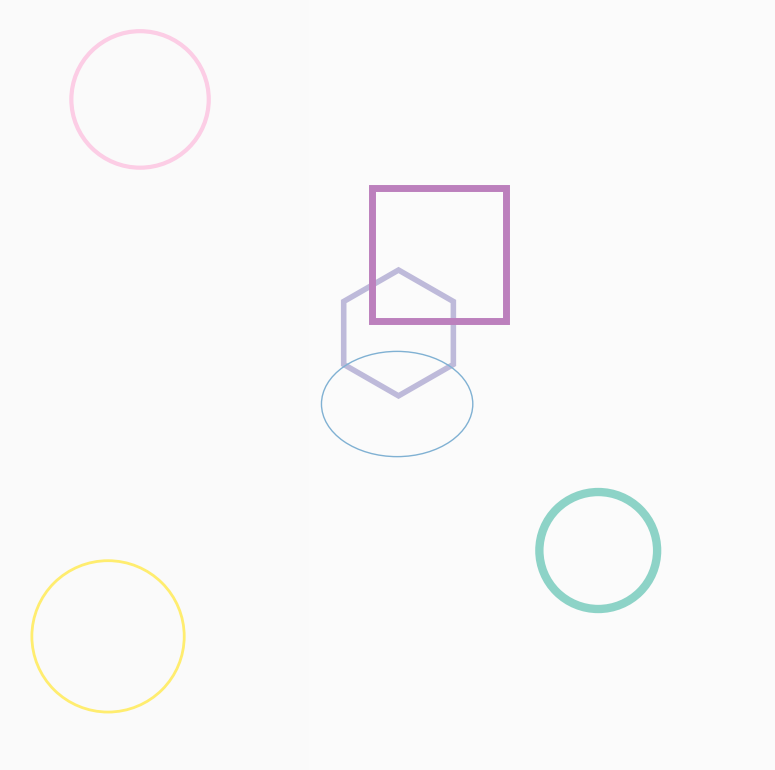[{"shape": "circle", "thickness": 3, "radius": 0.38, "center": [0.772, 0.285]}, {"shape": "hexagon", "thickness": 2, "radius": 0.41, "center": [0.514, 0.568]}, {"shape": "oval", "thickness": 0.5, "radius": 0.49, "center": [0.512, 0.475]}, {"shape": "circle", "thickness": 1.5, "radius": 0.44, "center": [0.181, 0.871]}, {"shape": "square", "thickness": 2.5, "radius": 0.43, "center": [0.566, 0.669]}, {"shape": "circle", "thickness": 1, "radius": 0.49, "center": [0.139, 0.174]}]